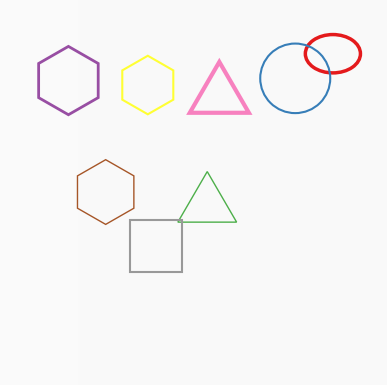[{"shape": "oval", "thickness": 2.5, "radius": 0.36, "center": [0.859, 0.86]}, {"shape": "circle", "thickness": 1.5, "radius": 0.45, "center": [0.762, 0.797]}, {"shape": "triangle", "thickness": 1, "radius": 0.44, "center": [0.535, 0.467]}, {"shape": "hexagon", "thickness": 2, "radius": 0.44, "center": [0.177, 0.791]}, {"shape": "hexagon", "thickness": 1.5, "radius": 0.38, "center": [0.381, 0.779]}, {"shape": "hexagon", "thickness": 1, "radius": 0.42, "center": [0.273, 0.501]}, {"shape": "triangle", "thickness": 3, "radius": 0.44, "center": [0.566, 0.751]}, {"shape": "square", "thickness": 1.5, "radius": 0.34, "center": [0.403, 0.361]}]